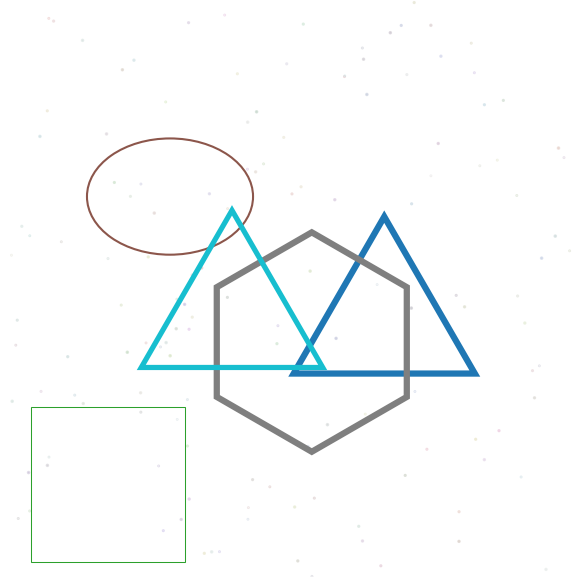[{"shape": "triangle", "thickness": 3, "radius": 0.91, "center": [0.665, 0.443]}, {"shape": "square", "thickness": 0.5, "radius": 0.67, "center": [0.187, 0.16]}, {"shape": "oval", "thickness": 1, "radius": 0.72, "center": [0.294, 0.659]}, {"shape": "hexagon", "thickness": 3, "radius": 0.95, "center": [0.54, 0.407]}, {"shape": "triangle", "thickness": 2.5, "radius": 0.91, "center": [0.402, 0.454]}]